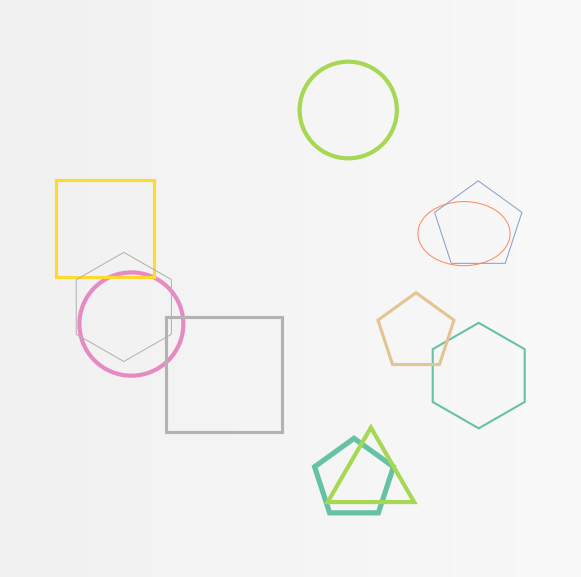[{"shape": "hexagon", "thickness": 1, "radius": 0.46, "center": [0.824, 0.349]}, {"shape": "pentagon", "thickness": 2.5, "radius": 0.36, "center": [0.609, 0.169]}, {"shape": "oval", "thickness": 0.5, "radius": 0.4, "center": [0.798, 0.595]}, {"shape": "pentagon", "thickness": 0.5, "radius": 0.39, "center": [0.823, 0.607]}, {"shape": "circle", "thickness": 2, "radius": 0.45, "center": [0.226, 0.438]}, {"shape": "circle", "thickness": 2, "radius": 0.42, "center": [0.599, 0.809]}, {"shape": "triangle", "thickness": 2, "radius": 0.43, "center": [0.638, 0.173]}, {"shape": "square", "thickness": 1.5, "radius": 0.42, "center": [0.181, 0.604]}, {"shape": "pentagon", "thickness": 1.5, "radius": 0.34, "center": [0.716, 0.424]}, {"shape": "square", "thickness": 1.5, "radius": 0.5, "center": [0.385, 0.351]}, {"shape": "hexagon", "thickness": 0.5, "radius": 0.47, "center": [0.213, 0.468]}]